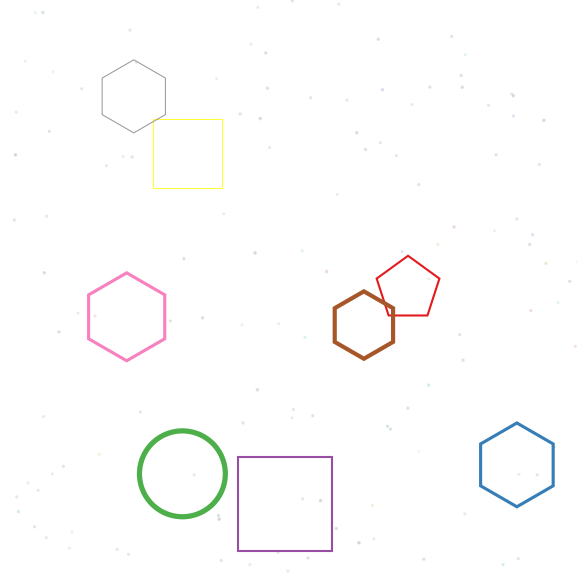[{"shape": "pentagon", "thickness": 1, "radius": 0.29, "center": [0.707, 0.499]}, {"shape": "hexagon", "thickness": 1.5, "radius": 0.36, "center": [0.895, 0.194]}, {"shape": "circle", "thickness": 2.5, "radius": 0.37, "center": [0.316, 0.179]}, {"shape": "square", "thickness": 1, "radius": 0.41, "center": [0.493, 0.126]}, {"shape": "square", "thickness": 0.5, "radius": 0.3, "center": [0.325, 0.734]}, {"shape": "hexagon", "thickness": 2, "radius": 0.29, "center": [0.63, 0.436]}, {"shape": "hexagon", "thickness": 1.5, "radius": 0.38, "center": [0.219, 0.451]}, {"shape": "hexagon", "thickness": 0.5, "radius": 0.32, "center": [0.232, 0.832]}]